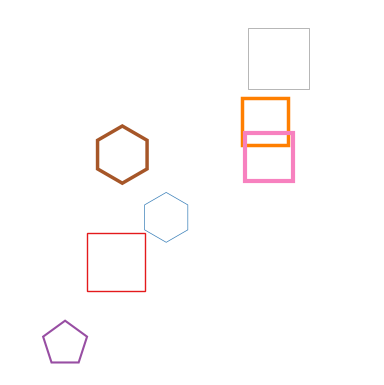[{"shape": "square", "thickness": 1, "radius": 0.37, "center": [0.301, 0.32]}, {"shape": "hexagon", "thickness": 0.5, "radius": 0.32, "center": [0.432, 0.435]}, {"shape": "pentagon", "thickness": 1.5, "radius": 0.3, "center": [0.169, 0.107]}, {"shape": "square", "thickness": 2.5, "radius": 0.3, "center": [0.688, 0.684]}, {"shape": "hexagon", "thickness": 2.5, "radius": 0.37, "center": [0.318, 0.598]}, {"shape": "square", "thickness": 3, "radius": 0.31, "center": [0.698, 0.592]}, {"shape": "square", "thickness": 0.5, "radius": 0.4, "center": [0.723, 0.848]}]